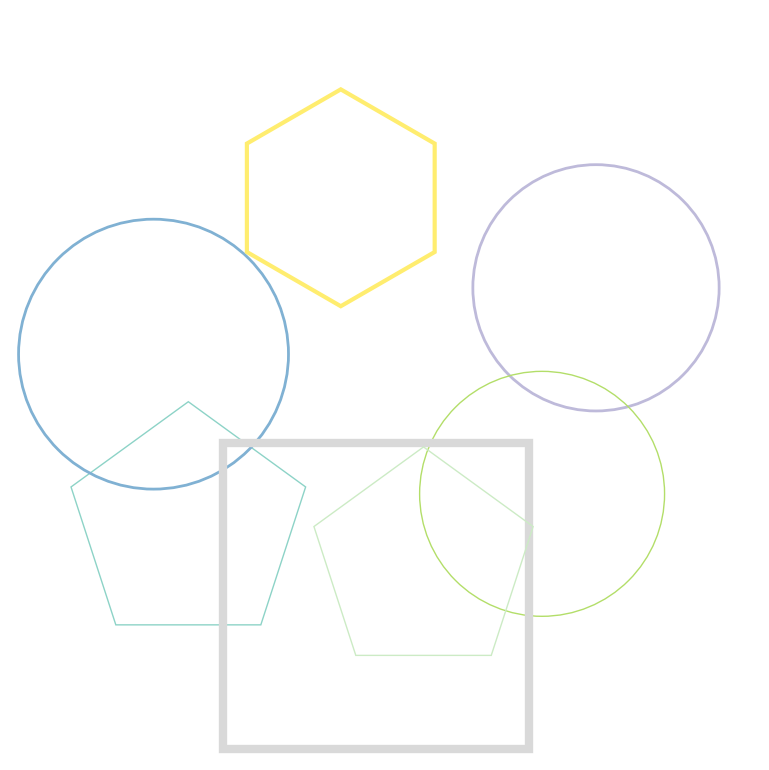[{"shape": "pentagon", "thickness": 0.5, "radius": 0.8, "center": [0.245, 0.318]}, {"shape": "circle", "thickness": 1, "radius": 0.8, "center": [0.774, 0.626]}, {"shape": "circle", "thickness": 1, "radius": 0.88, "center": [0.199, 0.54]}, {"shape": "circle", "thickness": 0.5, "radius": 0.8, "center": [0.704, 0.359]}, {"shape": "square", "thickness": 3, "radius": 1.0, "center": [0.488, 0.226]}, {"shape": "pentagon", "thickness": 0.5, "radius": 0.75, "center": [0.55, 0.27]}, {"shape": "hexagon", "thickness": 1.5, "radius": 0.7, "center": [0.443, 0.743]}]